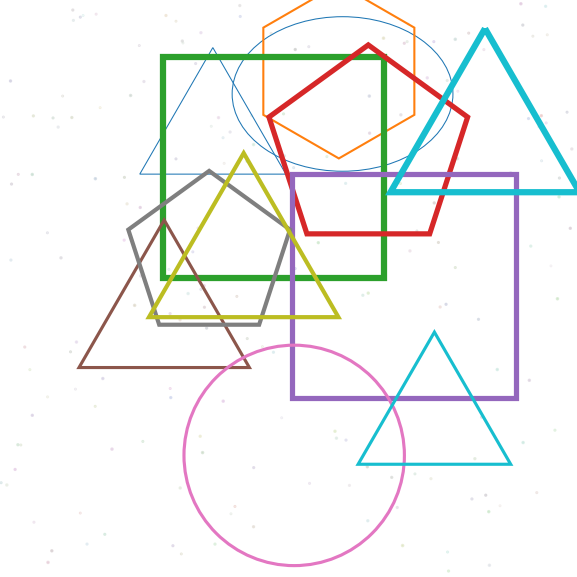[{"shape": "oval", "thickness": 0.5, "radius": 0.96, "center": [0.593, 0.836]}, {"shape": "triangle", "thickness": 0.5, "radius": 0.73, "center": [0.369, 0.771]}, {"shape": "hexagon", "thickness": 1, "radius": 0.75, "center": [0.587, 0.876]}, {"shape": "square", "thickness": 3, "radius": 0.96, "center": [0.474, 0.709]}, {"shape": "pentagon", "thickness": 2.5, "radius": 0.9, "center": [0.638, 0.74]}, {"shape": "square", "thickness": 2.5, "radius": 0.97, "center": [0.699, 0.504]}, {"shape": "triangle", "thickness": 1.5, "radius": 0.85, "center": [0.284, 0.448]}, {"shape": "circle", "thickness": 1.5, "radius": 0.95, "center": [0.509, 0.211]}, {"shape": "pentagon", "thickness": 2, "radius": 0.74, "center": [0.362, 0.556]}, {"shape": "triangle", "thickness": 2, "radius": 0.95, "center": [0.422, 0.545]}, {"shape": "triangle", "thickness": 3, "radius": 0.95, "center": [0.84, 0.761]}, {"shape": "triangle", "thickness": 1.5, "radius": 0.76, "center": [0.752, 0.271]}]